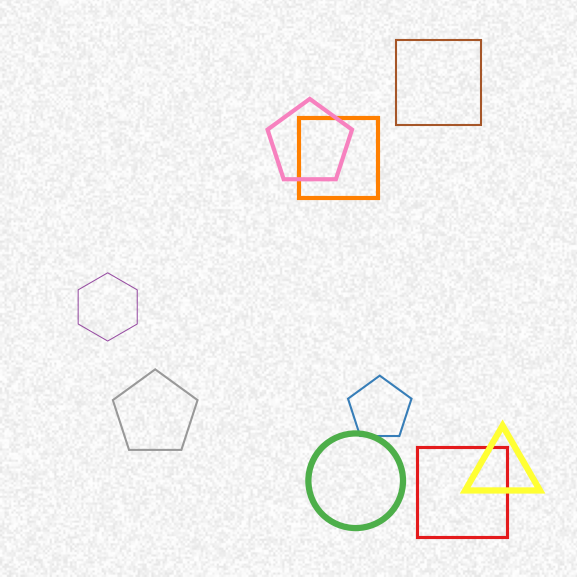[{"shape": "square", "thickness": 1.5, "radius": 0.39, "center": [0.8, 0.147]}, {"shape": "pentagon", "thickness": 1, "radius": 0.29, "center": [0.658, 0.291]}, {"shape": "circle", "thickness": 3, "radius": 0.41, "center": [0.616, 0.167]}, {"shape": "hexagon", "thickness": 0.5, "radius": 0.3, "center": [0.186, 0.468]}, {"shape": "square", "thickness": 2, "radius": 0.34, "center": [0.586, 0.726]}, {"shape": "triangle", "thickness": 3, "radius": 0.37, "center": [0.87, 0.187]}, {"shape": "square", "thickness": 1, "radius": 0.37, "center": [0.759, 0.856]}, {"shape": "pentagon", "thickness": 2, "radius": 0.38, "center": [0.536, 0.751]}, {"shape": "pentagon", "thickness": 1, "radius": 0.39, "center": [0.269, 0.282]}]